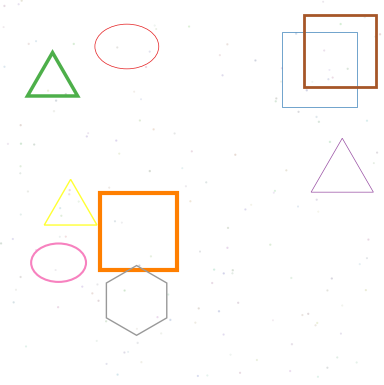[{"shape": "oval", "thickness": 0.5, "radius": 0.41, "center": [0.329, 0.879]}, {"shape": "square", "thickness": 0.5, "radius": 0.49, "center": [0.83, 0.819]}, {"shape": "triangle", "thickness": 2.5, "radius": 0.38, "center": [0.136, 0.788]}, {"shape": "triangle", "thickness": 0.5, "radius": 0.47, "center": [0.889, 0.548]}, {"shape": "square", "thickness": 3, "radius": 0.5, "center": [0.359, 0.399]}, {"shape": "triangle", "thickness": 1, "radius": 0.4, "center": [0.183, 0.455]}, {"shape": "square", "thickness": 2, "radius": 0.47, "center": [0.882, 0.868]}, {"shape": "oval", "thickness": 1.5, "radius": 0.36, "center": [0.152, 0.318]}, {"shape": "hexagon", "thickness": 1, "radius": 0.45, "center": [0.355, 0.22]}]